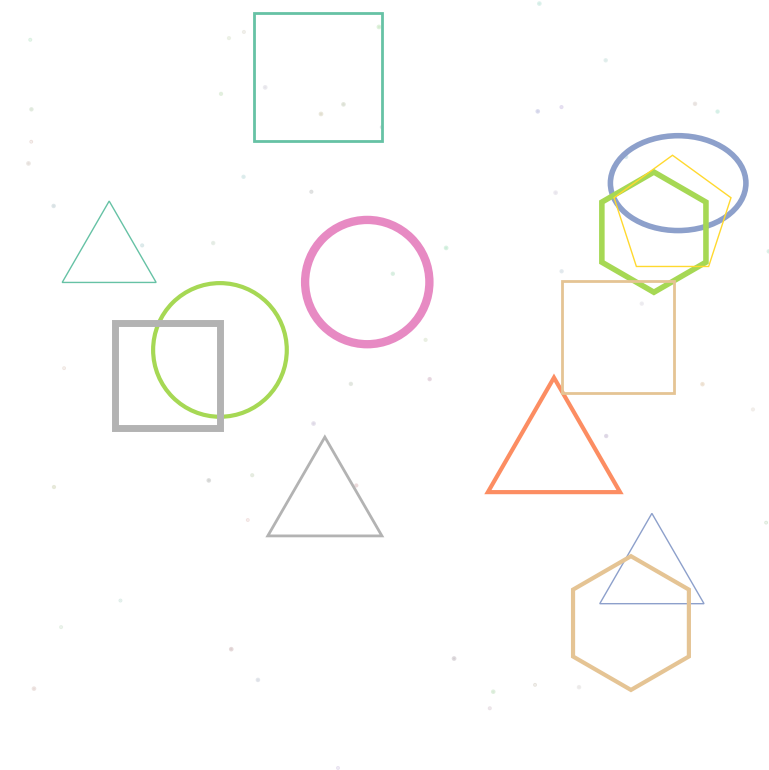[{"shape": "square", "thickness": 1, "radius": 0.41, "center": [0.413, 0.9]}, {"shape": "triangle", "thickness": 0.5, "radius": 0.35, "center": [0.142, 0.668]}, {"shape": "triangle", "thickness": 1.5, "radius": 0.5, "center": [0.719, 0.41]}, {"shape": "triangle", "thickness": 0.5, "radius": 0.39, "center": [0.847, 0.255]}, {"shape": "oval", "thickness": 2, "radius": 0.44, "center": [0.881, 0.762]}, {"shape": "circle", "thickness": 3, "radius": 0.4, "center": [0.477, 0.634]}, {"shape": "hexagon", "thickness": 2, "radius": 0.39, "center": [0.849, 0.698]}, {"shape": "circle", "thickness": 1.5, "radius": 0.43, "center": [0.286, 0.546]}, {"shape": "pentagon", "thickness": 0.5, "radius": 0.4, "center": [0.873, 0.719]}, {"shape": "hexagon", "thickness": 1.5, "radius": 0.43, "center": [0.819, 0.191]}, {"shape": "square", "thickness": 1, "radius": 0.36, "center": [0.803, 0.562]}, {"shape": "triangle", "thickness": 1, "radius": 0.43, "center": [0.422, 0.347]}, {"shape": "square", "thickness": 2.5, "radius": 0.34, "center": [0.218, 0.512]}]